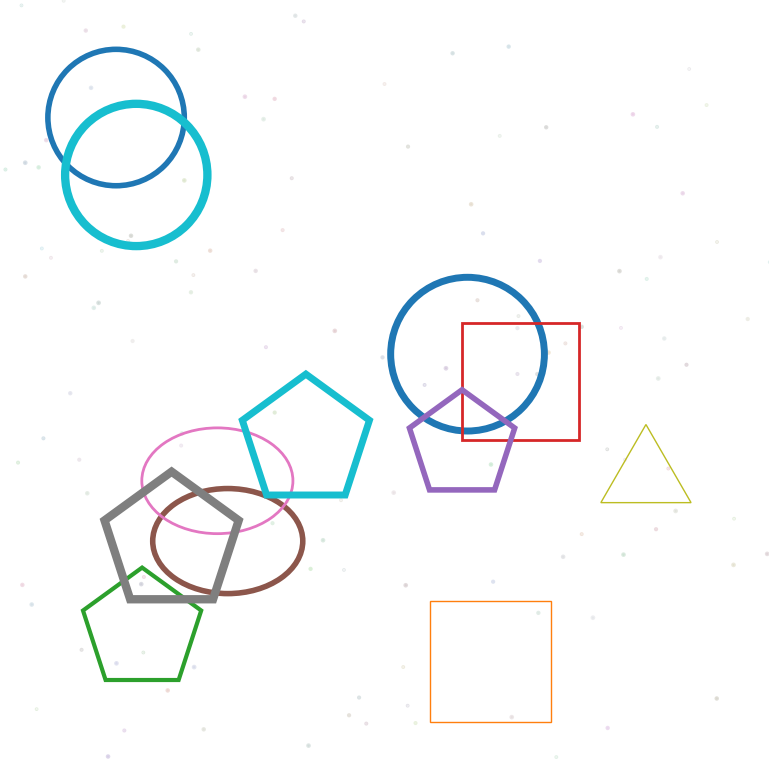[{"shape": "circle", "thickness": 2.5, "radius": 0.5, "center": [0.607, 0.54]}, {"shape": "circle", "thickness": 2, "radius": 0.44, "center": [0.151, 0.847]}, {"shape": "square", "thickness": 0.5, "radius": 0.39, "center": [0.637, 0.141]}, {"shape": "pentagon", "thickness": 1.5, "radius": 0.4, "center": [0.185, 0.182]}, {"shape": "square", "thickness": 1, "radius": 0.38, "center": [0.676, 0.505]}, {"shape": "pentagon", "thickness": 2, "radius": 0.36, "center": [0.6, 0.422]}, {"shape": "oval", "thickness": 2, "radius": 0.49, "center": [0.296, 0.297]}, {"shape": "oval", "thickness": 1, "radius": 0.49, "center": [0.282, 0.376]}, {"shape": "pentagon", "thickness": 3, "radius": 0.46, "center": [0.223, 0.296]}, {"shape": "triangle", "thickness": 0.5, "radius": 0.34, "center": [0.839, 0.381]}, {"shape": "pentagon", "thickness": 2.5, "radius": 0.43, "center": [0.397, 0.427]}, {"shape": "circle", "thickness": 3, "radius": 0.46, "center": [0.177, 0.773]}]